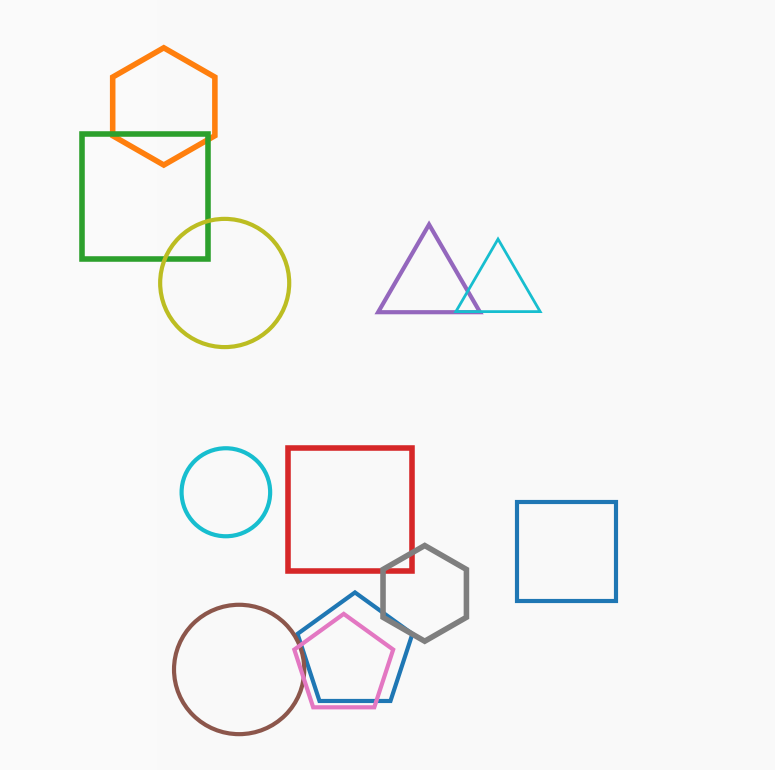[{"shape": "square", "thickness": 1.5, "radius": 0.32, "center": [0.731, 0.283]}, {"shape": "pentagon", "thickness": 1.5, "radius": 0.39, "center": [0.458, 0.153]}, {"shape": "hexagon", "thickness": 2, "radius": 0.38, "center": [0.211, 0.862]}, {"shape": "square", "thickness": 2, "radius": 0.41, "center": [0.187, 0.745]}, {"shape": "square", "thickness": 2, "radius": 0.4, "center": [0.452, 0.338]}, {"shape": "triangle", "thickness": 1.5, "radius": 0.38, "center": [0.554, 0.633]}, {"shape": "circle", "thickness": 1.5, "radius": 0.42, "center": [0.309, 0.131]}, {"shape": "pentagon", "thickness": 1.5, "radius": 0.34, "center": [0.444, 0.136]}, {"shape": "hexagon", "thickness": 2, "radius": 0.31, "center": [0.548, 0.229]}, {"shape": "circle", "thickness": 1.5, "radius": 0.42, "center": [0.29, 0.632]}, {"shape": "circle", "thickness": 1.5, "radius": 0.29, "center": [0.291, 0.361]}, {"shape": "triangle", "thickness": 1, "radius": 0.31, "center": [0.643, 0.627]}]